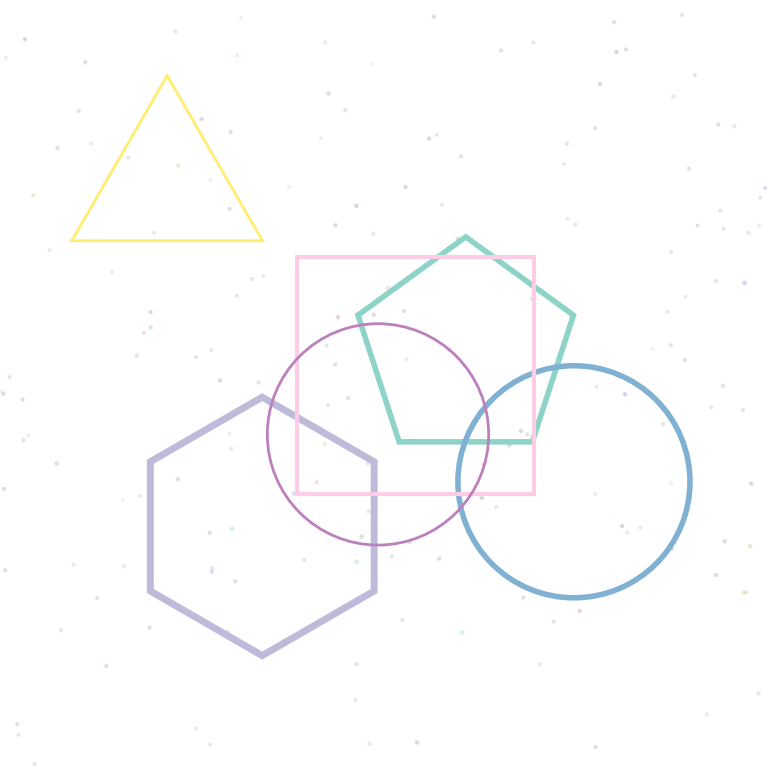[{"shape": "pentagon", "thickness": 2, "radius": 0.74, "center": [0.605, 0.545]}, {"shape": "hexagon", "thickness": 2.5, "radius": 0.84, "center": [0.341, 0.316]}, {"shape": "circle", "thickness": 2, "radius": 0.75, "center": [0.745, 0.374]}, {"shape": "square", "thickness": 1.5, "radius": 0.77, "center": [0.54, 0.512]}, {"shape": "circle", "thickness": 1, "radius": 0.72, "center": [0.491, 0.436]}, {"shape": "triangle", "thickness": 1, "radius": 0.71, "center": [0.217, 0.759]}]